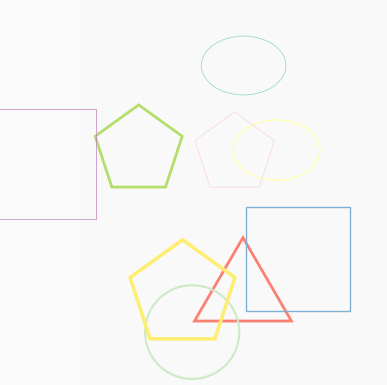[{"shape": "oval", "thickness": 0.5, "radius": 0.55, "center": [0.629, 0.83]}, {"shape": "oval", "thickness": 1, "radius": 0.56, "center": [0.714, 0.61]}, {"shape": "triangle", "thickness": 2, "radius": 0.72, "center": [0.627, 0.238]}, {"shape": "square", "thickness": 1, "radius": 0.67, "center": [0.769, 0.328]}, {"shape": "pentagon", "thickness": 2, "radius": 0.59, "center": [0.358, 0.61]}, {"shape": "pentagon", "thickness": 0.5, "radius": 0.54, "center": [0.606, 0.602]}, {"shape": "square", "thickness": 0.5, "radius": 0.71, "center": [0.104, 0.574]}, {"shape": "circle", "thickness": 1.5, "radius": 0.61, "center": [0.496, 0.137]}, {"shape": "pentagon", "thickness": 2.5, "radius": 0.71, "center": [0.471, 0.235]}]